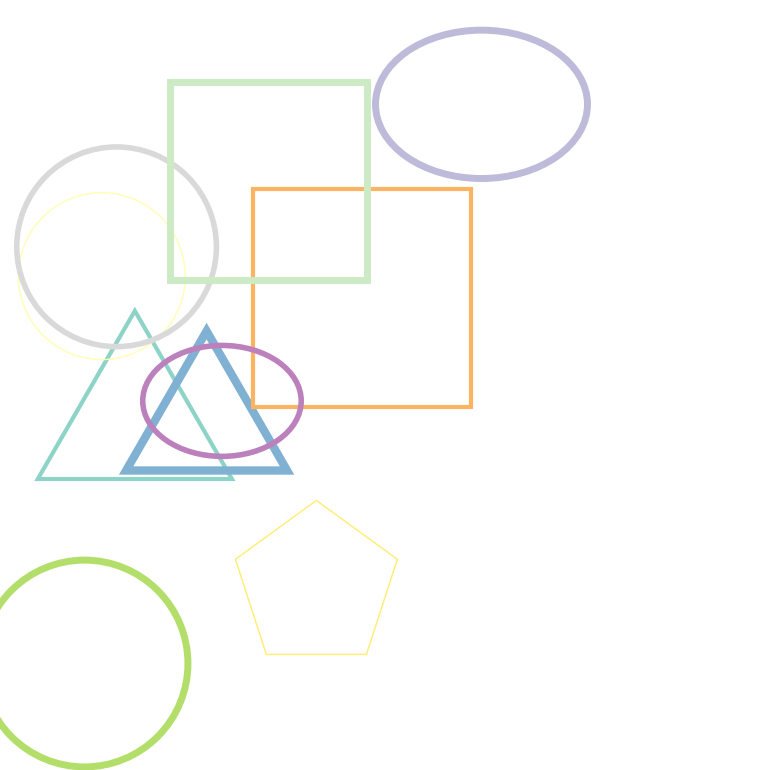[{"shape": "triangle", "thickness": 1.5, "radius": 0.73, "center": [0.175, 0.451]}, {"shape": "circle", "thickness": 0.5, "radius": 0.54, "center": [0.132, 0.641]}, {"shape": "oval", "thickness": 2.5, "radius": 0.69, "center": [0.625, 0.865]}, {"shape": "triangle", "thickness": 3, "radius": 0.6, "center": [0.268, 0.449]}, {"shape": "square", "thickness": 1.5, "radius": 0.71, "center": [0.47, 0.613]}, {"shape": "circle", "thickness": 2.5, "radius": 0.67, "center": [0.11, 0.138]}, {"shape": "circle", "thickness": 2, "radius": 0.65, "center": [0.151, 0.679]}, {"shape": "oval", "thickness": 2, "radius": 0.51, "center": [0.288, 0.479]}, {"shape": "square", "thickness": 2.5, "radius": 0.64, "center": [0.348, 0.765]}, {"shape": "pentagon", "thickness": 0.5, "radius": 0.55, "center": [0.411, 0.24]}]